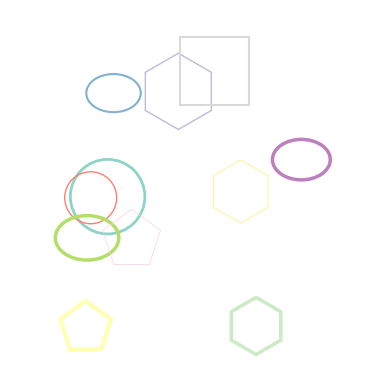[{"shape": "circle", "thickness": 2, "radius": 0.48, "center": [0.28, 0.489]}, {"shape": "pentagon", "thickness": 3, "radius": 0.35, "center": [0.222, 0.149]}, {"shape": "hexagon", "thickness": 1, "radius": 0.49, "center": [0.463, 0.763]}, {"shape": "circle", "thickness": 1, "radius": 0.34, "center": [0.236, 0.486]}, {"shape": "oval", "thickness": 1.5, "radius": 0.35, "center": [0.295, 0.758]}, {"shape": "oval", "thickness": 2.5, "radius": 0.41, "center": [0.226, 0.382]}, {"shape": "pentagon", "thickness": 0.5, "radius": 0.4, "center": [0.342, 0.377]}, {"shape": "square", "thickness": 1.5, "radius": 0.44, "center": [0.557, 0.815]}, {"shape": "oval", "thickness": 2.5, "radius": 0.38, "center": [0.783, 0.585]}, {"shape": "hexagon", "thickness": 2.5, "radius": 0.37, "center": [0.665, 0.153]}, {"shape": "hexagon", "thickness": 0.5, "radius": 0.41, "center": [0.625, 0.503]}]